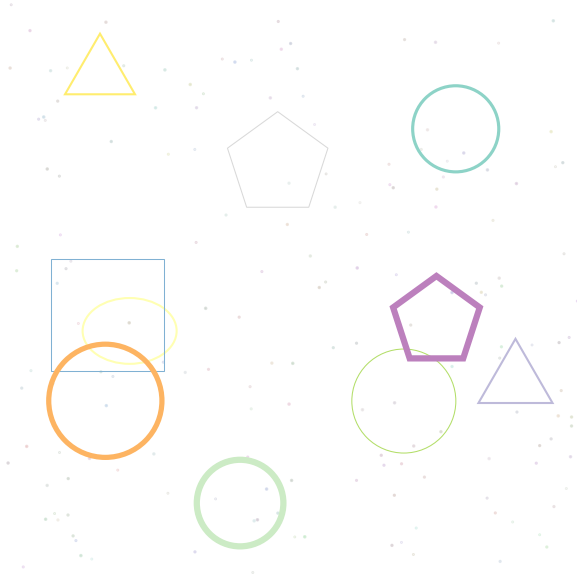[{"shape": "circle", "thickness": 1.5, "radius": 0.37, "center": [0.789, 0.776]}, {"shape": "oval", "thickness": 1, "radius": 0.41, "center": [0.224, 0.426]}, {"shape": "triangle", "thickness": 1, "radius": 0.37, "center": [0.893, 0.338]}, {"shape": "square", "thickness": 0.5, "radius": 0.49, "center": [0.186, 0.453]}, {"shape": "circle", "thickness": 2.5, "radius": 0.49, "center": [0.182, 0.305]}, {"shape": "circle", "thickness": 0.5, "radius": 0.45, "center": [0.699, 0.305]}, {"shape": "pentagon", "thickness": 0.5, "radius": 0.46, "center": [0.481, 0.714]}, {"shape": "pentagon", "thickness": 3, "radius": 0.39, "center": [0.756, 0.442]}, {"shape": "circle", "thickness": 3, "radius": 0.37, "center": [0.416, 0.128]}, {"shape": "triangle", "thickness": 1, "radius": 0.35, "center": [0.173, 0.871]}]